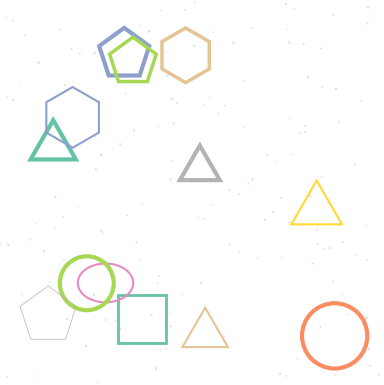[{"shape": "square", "thickness": 2, "radius": 0.31, "center": [0.37, 0.171]}, {"shape": "triangle", "thickness": 3, "radius": 0.34, "center": [0.138, 0.62]}, {"shape": "circle", "thickness": 3, "radius": 0.42, "center": [0.869, 0.128]}, {"shape": "hexagon", "thickness": 1.5, "radius": 0.39, "center": [0.189, 0.695]}, {"shape": "pentagon", "thickness": 3, "radius": 0.34, "center": [0.323, 0.859]}, {"shape": "oval", "thickness": 1.5, "radius": 0.36, "center": [0.274, 0.265]}, {"shape": "circle", "thickness": 3, "radius": 0.35, "center": [0.225, 0.264]}, {"shape": "pentagon", "thickness": 2.5, "radius": 0.32, "center": [0.345, 0.84]}, {"shape": "triangle", "thickness": 1.5, "radius": 0.38, "center": [0.822, 0.455]}, {"shape": "hexagon", "thickness": 2.5, "radius": 0.35, "center": [0.482, 0.856]}, {"shape": "triangle", "thickness": 1.5, "radius": 0.34, "center": [0.533, 0.133]}, {"shape": "triangle", "thickness": 3, "radius": 0.3, "center": [0.519, 0.562]}, {"shape": "pentagon", "thickness": 0.5, "radius": 0.38, "center": [0.125, 0.181]}]